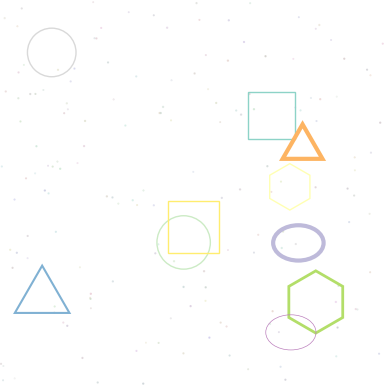[{"shape": "square", "thickness": 1, "radius": 0.31, "center": [0.705, 0.7]}, {"shape": "hexagon", "thickness": 1, "radius": 0.3, "center": [0.753, 0.515]}, {"shape": "oval", "thickness": 3, "radius": 0.33, "center": [0.775, 0.369]}, {"shape": "triangle", "thickness": 1.5, "radius": 0.41, "center": [0.109, 0.228]}, {"shape": "triangle", "thickness": 3, "radius": 0.3, "center": [0.786, 0.617]}, {"shape": "hexagon", "thickness": 2, "radius": 0.4, "center": [0.82, 0.216]}, {"shape": "circle", "thickness": 1, "radius": 0.32, "center": [0.134, 0.864]}, {"shape": "oval", "thickness": 0.5, "radius": 0.33, "center": [0.755, 0.137]}, {"shape": "circle", "thickness": 1, "radius": 0.35, "center": [0.477, 0.37]}, {"shape": "square", "thickness": 1, "radius": 0.34, "center": [0.503, 0.411]}]